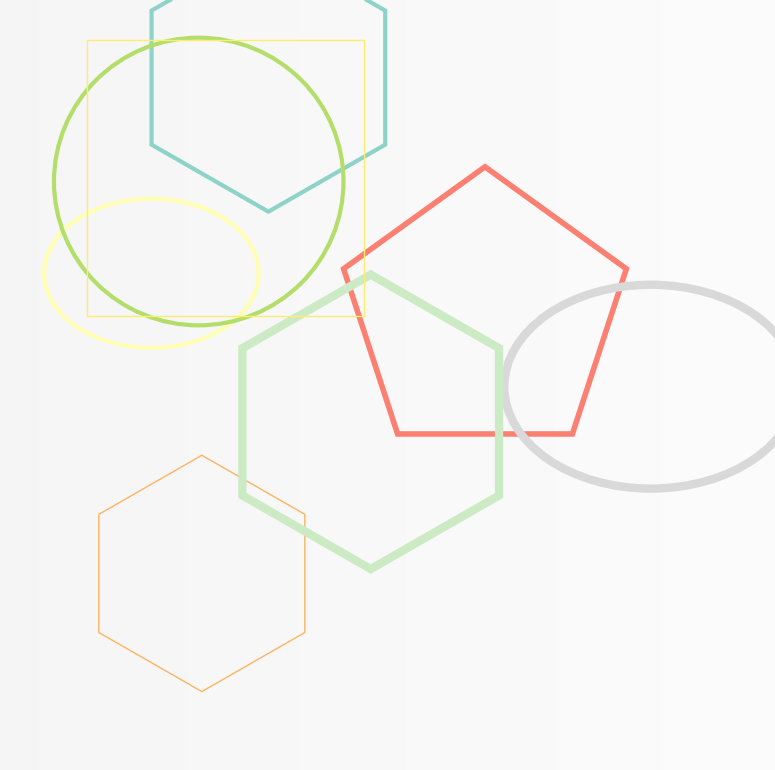[{"shape": "hexagon", "thickness": 1.5, "radius": 0.87, "center": [0.346, 0.899]}, {"shape": "oval", "thickness": 1.5, "radius": 0.69, "center": [0.195, 0.645]}, {"shape": "pentagon", "thickness": 2, "radius": 0.96, "center": [0.626, 0.592]}, {"shape": "hexagon", "thickness": 0.5, "radius": 0.77, "center": [0.26, 0.255]}, {"shape": "circle", "thickness": 1.5, "radius": 0.93, "center": [0.256, 0.764]}, {"shape": "oval", "thickness": 3, "radius": 0.95, "center": [0.84, 0.498]}, {"shape": "hexagon", "thickness": 3, "radius": 0.96, "center": [0.478, 0.452]}, {"shape": "square", "thickness": 0.5, "radius": 0.89, "center": [0.291, 0.769]}]